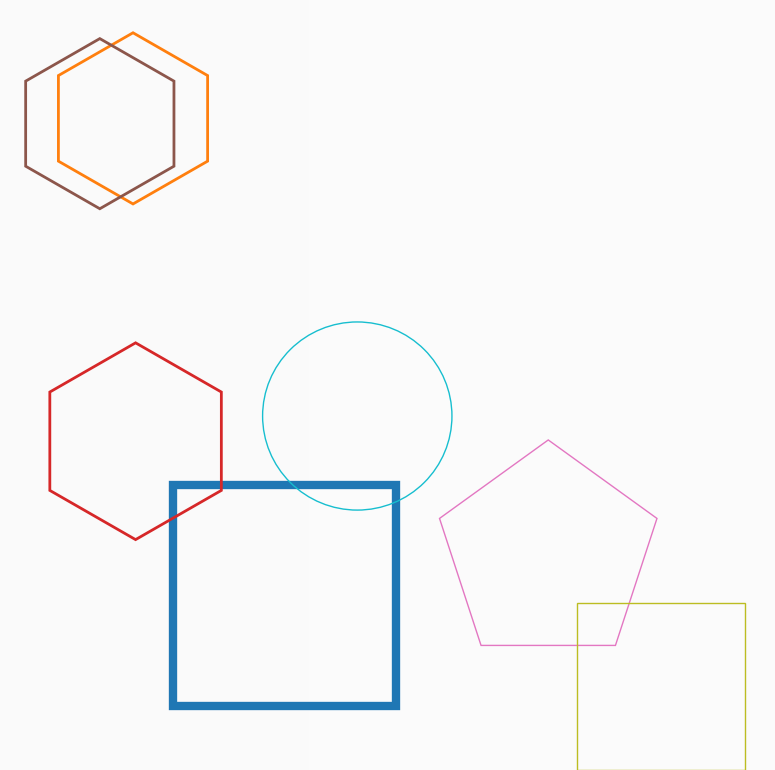[{"shape": "square", "thickness": 3, "radius": 0.72, "center": [0.367, 0.226]}, {"shape": "hexagon", "thickness": 1, "radius": 0.56, "center": [0.172, 0.846]}, {"shape": "hexagon", "thickness": 1, "radius": 0.64, "center": [0.175, 0.427]}, {"shape": "hexagon", "thickness": 1, "radius": 0.55, "center": [0.129, 0.839]}, {"shape": "pentagon", "thickness": 0.5, "radius": 0.74, "center": [0.707, 0.281]}, {"shape": "square", "thickness": 0.5, "radius": 0.54, "center": [0.852, 0.108]}, {"shape": "circle", "thickness": 0.5, "radius": 0.61, "center": [0.461, 0.46]}]